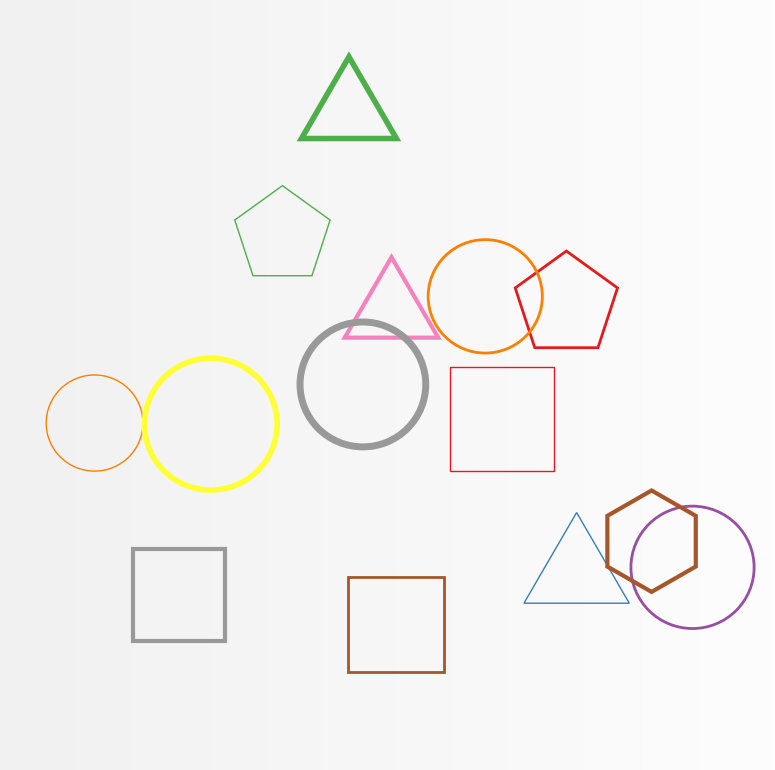[{"shape": "pentagon", "thickness": 1, "radius": 0.35, "center": [0.731, 0.605]}, {"shape": "square", "thickness": 0.5, "radius": 0.34, "center": [0.648, 0.456]}, {"shape": "triangle", "thickness": 0.5, "radius": 0.39, "center": [0.744, 0.256]}, {"shape": "pentagon", "thickness": 0.5, "radius": 0.32, "center": [0.364, 0.694]}, {"shape": "triangle", "thickness": 2, "radius": 0.35, "center": [0.45, 0.855]}, {"shape": "circle", "thickness": 1, "radius": 0.4, "center": [0.894, 0.263]}, {"shape": "circle", "thickness": 0.5, "radius": 0.31, "center": [0.122, 0.451]}, {"shape": "circle", "thickness": 1, "radius": 0.37, "center": [0.626, 0.615]}, {"shape": "circle", "thickness": 2, "radius": 0.43, "center": [0.272, 0.449]}, {"shape": "square", "thickness": 1, "radius": 0.31, "center": [0.511, 0.189]}, {"shape": "hexagon", "thickness": 1.5, "radius": 0.33, "center": [0.841, 0.297]}, {"shape": "triangle", "thickness": 1.5, "radius": 0.35, "center": [0.505, 0.596]}, {"shape": "circle", "thickness": 2.5, "radius": 0.41, "center": [0.468, 0.501]}, {"shape": "square", "thickness": 1.5, "radius": 0.3, "center": [0.231, 0.227]}]